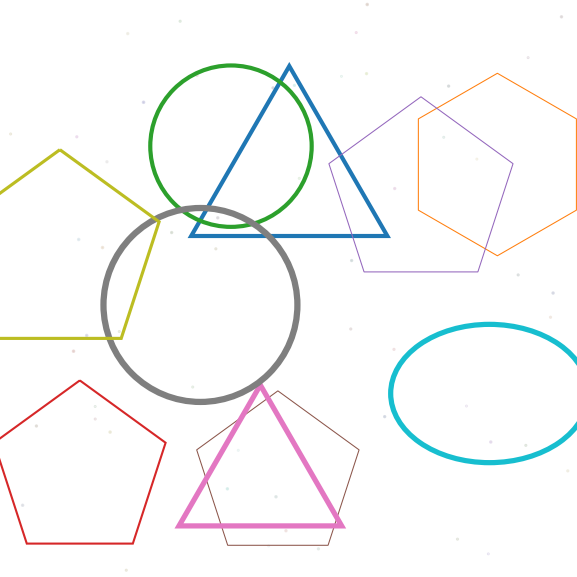[{"shape": "triangle", "thickness": 2, "radius": 0.98, "center": [0.501, 0.689]}, {"shape": "hexagon", "thickness": 0.5, "radius": 0.79, "center": [0.861, 0.714]}, {"shape": "circle", "thickness": 2, "radius": 0.7, "center": [0.4, 0.746]}, {"shape": "pentagon", "thickness": 1, "radius": 0.78, "center": [0.138, 0.184]}, {"shape": "pentagon", "thickness": 0.5, "radius": 0.84, "center": [0.729, 0.664]}, {"shape": "pentagon", "thickness": 0.5, "radius": 0.74, "center": [0.481, 0.174]}, {"shape": "triangle", "thickness": 2.5, "radius": 0.81, "center": [0.451, 0.17]}, {"shape": "circle", "thickness": 3, "radius": 0.84, "center": [0.347, 0.471]}, {"shape": "pentagon", "thickness": 1.5, "radius": 0.9, "center": [0.104, 0.559]}, {"shape": "oval", "thickness": 2.5, "radius": 0.86, "center": [0.848, 0.318]}]